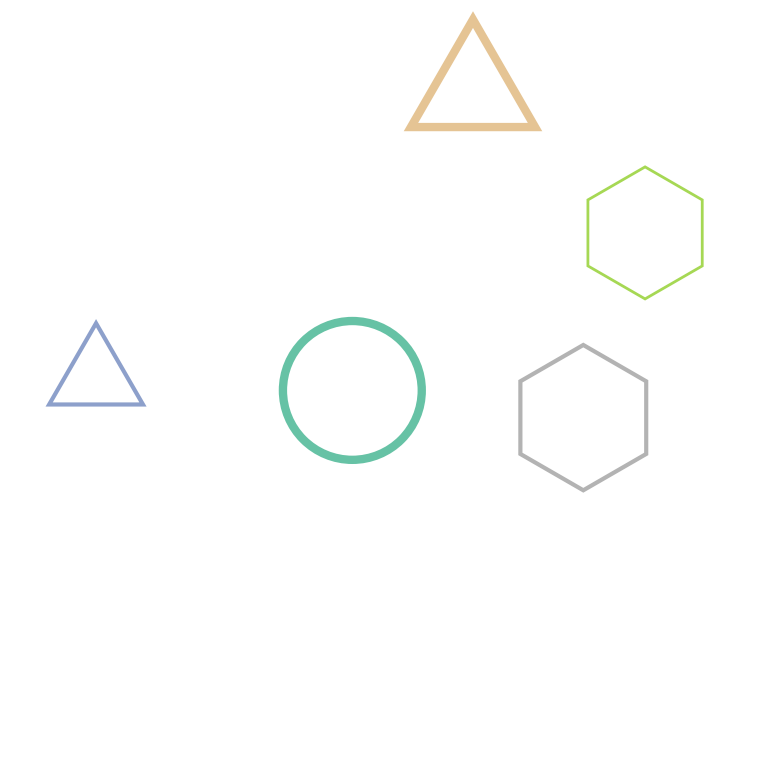[{"shape": "circle", "thickness": 3, "radius": 0.45, "center": [0.458, 0.493]}, {"shape": "triangle", "thickness": 1.5, "radius": 0.35, "center": [0.125, 0.51]}, {"shape": "hexagon", "thickness": 1, "radius": 0.43, "center": [0.838, 0.698]}, {"shape": "triangle", "thickness": 3, "radius": 0.47, "center": [0.614, 0.882]}, {"shape": "hexagon", "thickness": 1.5, "radius": 0.47, "center": [0.758, 0.458]}]